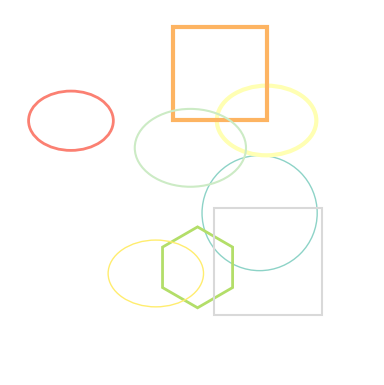[{"shape": "circle", "thickness": 1, "radius": 0.75, "center": [0.674, 0.447]}, {"shape": "oval", "thickness": 3, "radius": 0.65, "center": [0.692, 0.687]}, {"shape": "oval", "thickness": 2, "radius": 0.55, "center": [0.184, 0.686]}, {"shape": "square", "thickness": 3, "radius": 0.61, "center": [0.572, 0.809]}, {"shape": "hexagon", "thickness": 2, "radius": 0.53, "center": [0.513, 0.306]}, {"shape": "square", "thickness": 1.5, "radius": 0.7, "center": [0.696, 0.321]}, {"shape": "oval", "thickness": 1.5, "radius": 0.72, "center": [0.495, 0.616]}, {"shape": "oval", "thickness": 1, "radius": 0.62, "center": [0.405, 0.29]}]